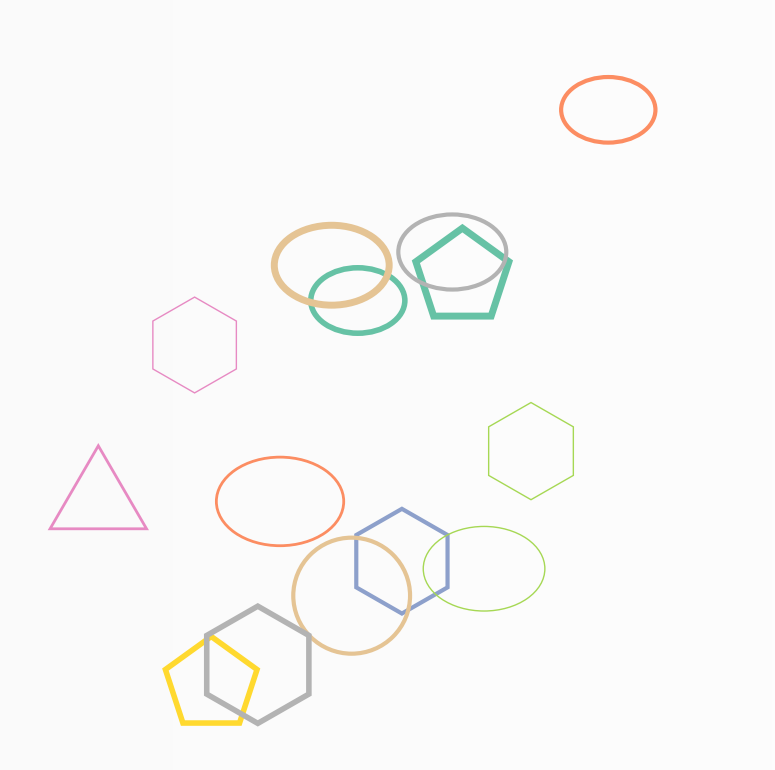[{"shape": "pentagon", "thickness": 2.5, "radius": 0.32, "center": [0.597, 0.641]}, {"shape": "oval", "thickness": 2, "radius": 0.3, "center": [0.462, 0.61]}, {"shape": "oval", "thickness": 1, "radius": 0.41, "center": [0.361, 0.349]}, {"shape": "oval", "thickness": 1.5, "radius": 0.3, "center": [0.785, 0.857]}, {"shape": "hexagon", "thickness": 1.5, "radius": 0.34, "center": [0.519, 0.271]}, {"shape": "triangle", "thickness": 1, "radius": 0.36, "center": [0.127, 0.349]}, {"shape": "hexagon", "thickness": 0.5, "radius": 0.31, "center": [0.251, 0.552]}, {"shape": "oval", "thickness": 0.5, "radius": 0.39, "center": [0.625, 0.261]}, {"shape": "hexagon", "thickness": 0.5, "radius": 0.32, "center": [0.685, 0.414]}, {"shape": "pentagon", "thickness": 2, "radius": 0.31, "center": [0.273, 0.111]}, {"shape": "oval", "thickness": 2.5, "radius": 0.37, "center": [0.428, 0.656]}, {"shape": "circle", "thickness": 1.5, "radius": 0.38, "center": [0.454, 0.226]}, {"shape": "hexagon", "thickness": 2, "radius": 0.38, "center": [0.333, 0.137]}, {"shape": "oval", "thickness": 1.5, "radius": 0.35, "center": [0.584, 0.673]}]